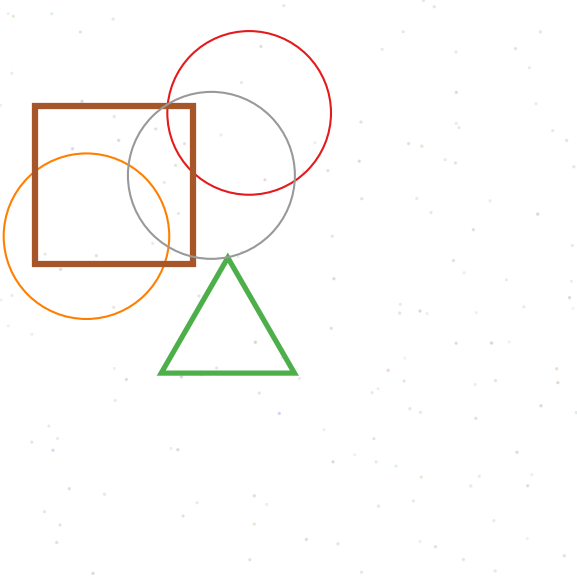[{"shape": "circle", "thickness": 1, "radius": 0.71, "center": [0.431, 0.804]}, {"shape": "triangle", "thickness": 2.5, "radius": 0.67, "center": [0.394, 0.42]}, {"shape": "circle", "thickness": 1, "radius": 0.72, "center": [0.15, 0.59]}, {"shape": "square", "thickness": 3, "radius": 0.68, "center": [0.198, 0.678]}, {"shape": "circle", "thickness": 1, "radius": 0.72, "center": [0.366, 0.695]}]